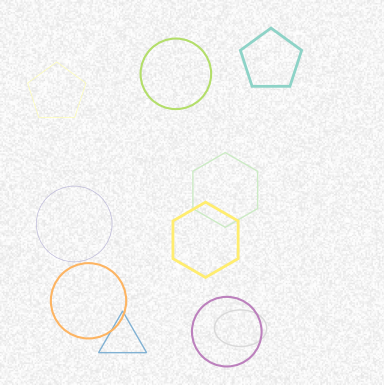[{"shape": "pentagon", "thickness": 2, "radius": 0.42, "center": [0.704, 0.843]}, {"shape": "pentagon", "thickness": 0.5, "radius": 0.4, "center": [0.147, 0.76]}, {"shape": "circle", "thickness": 0.5, "radius": 0.49, "center": [0.193, 0.418]}, {"shape": "triangle", "thickness": 1, "radius": 0.36, "center": [0.318, 0.12]}, {"shape": "circle", "thickness": 1.5, "radius": 0.49, "center": [0.23, 0.219]}, {"shape": "circle", "thickness": 1.5, "radius": 0.46, "center": [0.457, 0.808]}, {"shape": "oval", "thickness": 1, "radius": 0.34, "center": [0.625, 0.147]}, {"shape": "circle", "thickness": 1.5, "radius": 0.45, "center": [0.589, 0.139]}, {"shape": "hexagon", "thickness": 1, "radius": 0.49, "center": [0.585, 0.507]}, {"shape": "hexagon", "thickness": 2, "radius": 0.49, "center": [0.534, 0.377]}]